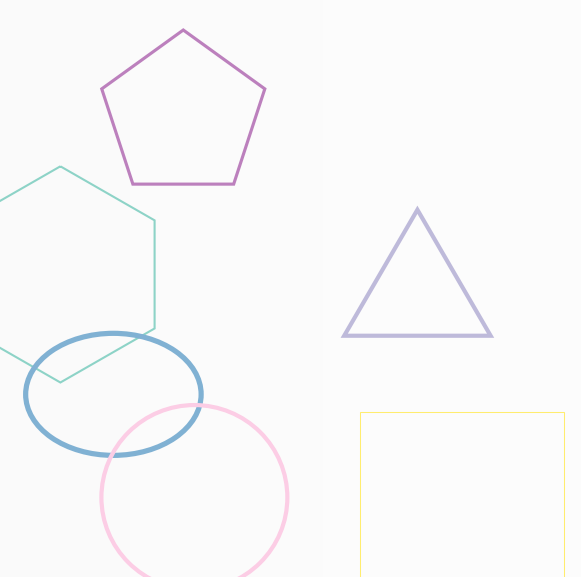[{"shape": "hexagon", "thickness": 1, "radius": 0.94, "center": [0.104, 0.524]}, {"shape": "triangle", "thickness": 2, "radius": 0.73, "center": [0.718, 0.49]}, {"shape": "oval", "thickness": 2.5, "radius": 0.75, "center": [0.195, 0.316]}, {"shape": "circle", "thickness": 2, "radius": 0.8, "center": [0.334, 0.138]}, {"shape": "pentagon", "thickness": 1.5, "radius": 0.74, "center": [0.315, 0.8]}, {"shape": "square", "thickness": 0.5, "radius": 0.88, "center": [0.795, 0.111]}]